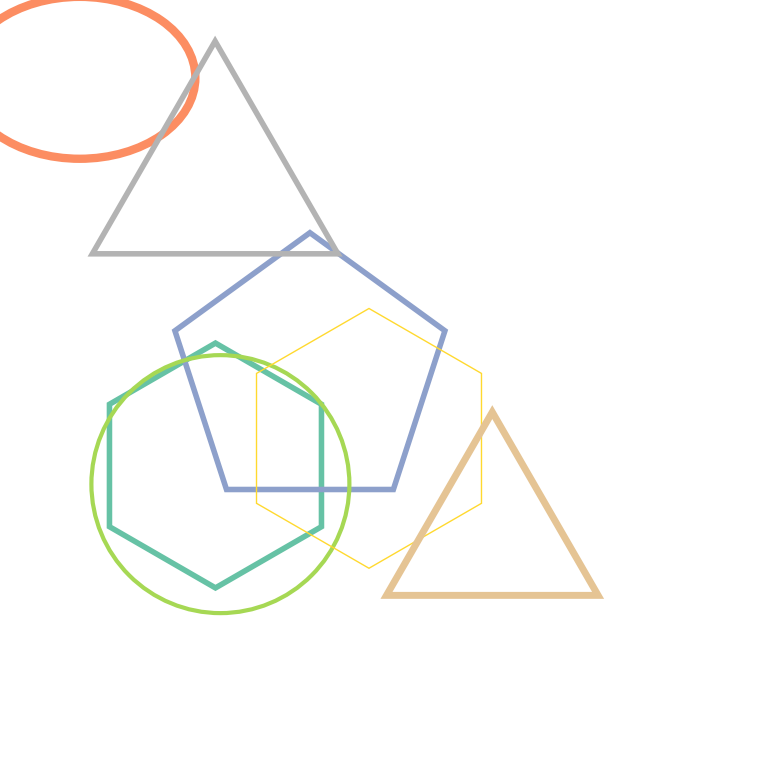[{"shape": "hexagon", "thickness": 2, "radius": 0.79, "center": [0.28, 0.395]}, {"shape": "oval", "thickness": 3, "radius": 0.75, "center": [0.104, 0.899]}, {"shape": "pentagon", "thickness": 2, "radius": 0.92, "center": [0.402, 0.513]}, {"shape": "circle", "thickness": 1.5, "radius": 0.84, "center": [0.286, 0.371]}, {"shape": "hexagon", "thickness": 0.5, "radius": 0.84, "center": [0.479, 0.431]}, {"shape": "triangle", "thickness": 2.5, "radius": 0.79, "center": [0.639, 0.306]}, {"shape": "triangle", "thickness": 2, "radius": 0.92, "center": [0.279, 0.762]}]